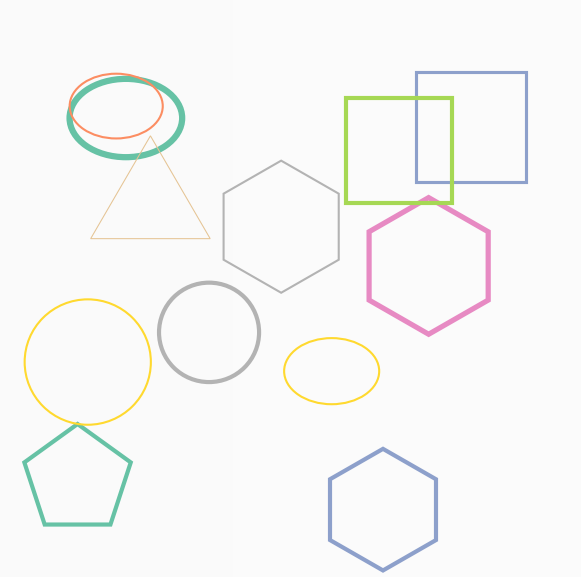[{"shape": "pentagon", "thickness": 2, "radius": 0.48, "center": [0.133, 0.169]}, {"shape": "oval", "thickness": 3, "radius": 0.48, "center": [0.217, 0.795]}, {"shape": "oval", "thickness": 1, "radius": 0.4, "center": [0.2, 0.815]}, {"shape": "square", "thickness": 1.5, "radius": 0.48, "center": [0.81, 0.779]}, {"shape": "hexagon", "thickness": 2, "radius": 0.53, "center": [0.659, 0.117]}, {"shape": "hexagon", "thickness": 2.5, "radius": 0.59, "center": [0.737, 0.539]}, {"shape": "square", "thickness": 2, "radius": 0.45, "center": [0.687, 0.738]}, {"shape": "oval", "thickness": 1, "radius": 0.41, "center": [0.571, 0.356]}, {"shape": "circle", "thickness": 1, "radius": 0.54, "center": [0.151, 0.372]}, {"shape": "triangle", "thickness": 0.5, "radius": 0.59, "center": [0.259, 0.645]}, {"shape": "circle", "thickness": 2, "radius": 0.43, "center": [0.36, 0.424]}, {"shape": "hexagon", "thickness": 1, "radius": 0.57, "center": [0.484, 0.607]}]